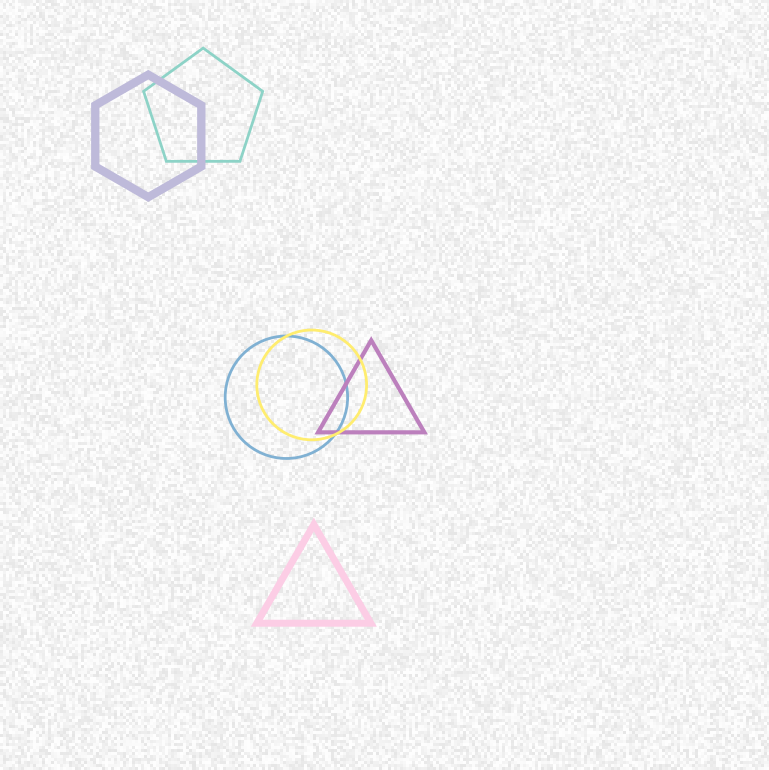[{"shape": "pentagon", "thickness": 1, "radius": 0.41, "center": [0.264, 0.856]}, {"shape": "hexagon", "thickness": 3, "radius": 0.4, "center": [0.193, 0.823]}, {"shape": "circle", "thickness": 1, "radius": 0.4, "center": [0.372, 0.484]}, {"shape": "triangle", "thickness": 2.5, "radius": 0.43, "center": [0.408, 0.233]}, {"shape": "triangle", "thickness": 1.5, "radius": 0.4, "center": [0.482, 0.478]}, {"shape": "circle", "thickness": 1, "radius": 0.36, "center": [0.405, 0.5]}]